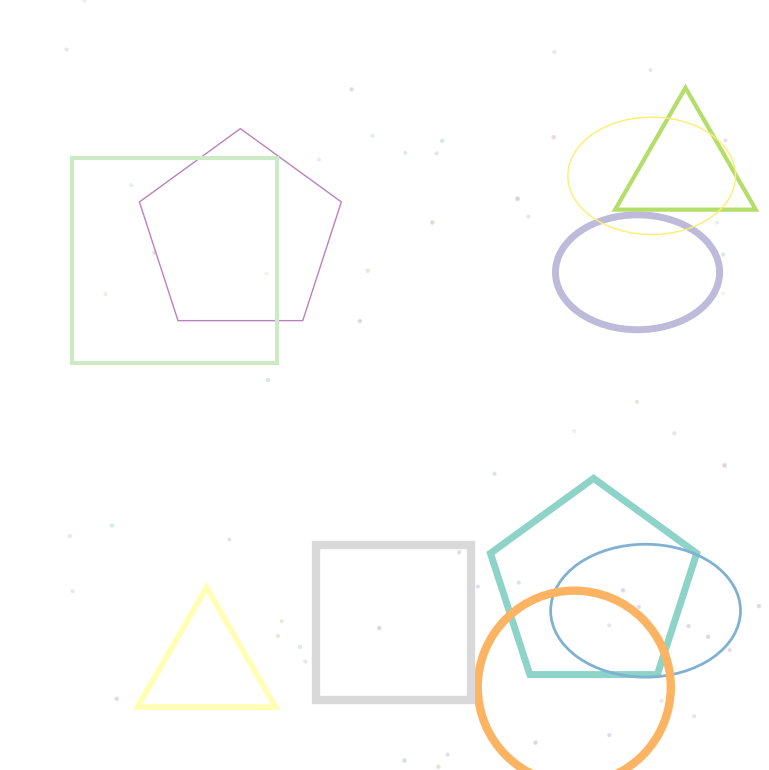[{"shape": "pentagon", "thickness": 2.5, "radius": 0.7, "center": [0.771, 0.238]}, {"shape": "triangle", "thickness": 2, "radius": 0.52, "center": [0.268, 0.133]}, {"shape": "oval", "thickness": 2.5, "radius": 0.53, "center": [0.828, 0.646]}, {"shape": "oval", "thickness": 1, "radius": 0.62, "center": [0.838, 0.207]}, {"shape": "circle", "thickness": 3, "radius": 0.63, "center": [0.746, 0.108]}, {"shape": "triangle", "thickness": 1.5, "radius": 0.53, "center": [0.89, 0.78]}, {"shape": "square", "thickness": 3, "radius": 0.5, "center": [0.511, 0.191]}, {"shape": "pentagon", "thickness": 0.5, "radius": 0.69, "center": [0.312, 0.695]}, {"shape": "square", "thickness": 1.5, "radius": 0.67, "center": [0.227, 0.662]}, {"shape": "oval", "thickness": 0.5, "radius": 0.54, "center": [0.846, 0.772]}]